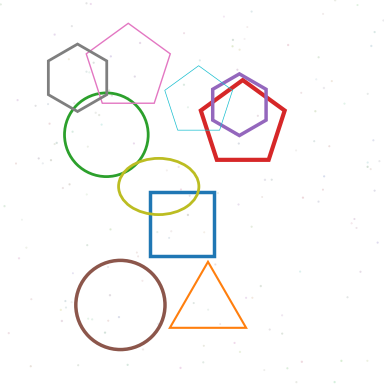[{"shape": "square", "thickness": 2.5, "radius": 0.41, "center": [0.472, 0.419]}, {"shape": "triangle", "thickness": 1.5, "radius": 0.57, "center": [0.54, 0.206]}, {"shape": "circle", "thickness": 2, "radius": 0.54, "center": [0.276, 0.65]}, {"shape": "pentagon", "thickness": 3, "radius": 0.57, "center": [0.631, 0.677]}, {"shape": "hexagon", "thickness": 2.5, "radius": 0.4, "center": [0.622, 0.728]}, {"shape": "circle", "thickness": 2.5, "radius": 0.58, "center": [0.313, 0.208]}, {"shape": "pentagon", "thickness": 1, "radius": 0.57, "center": [0.333, 0.825]}, {"shape": "hexagon", "thickness": 2, "radius": 0.44, "center": [0.201, 0.798]}, {"shape": "oval", "thickness": 2, "radius": 0.52, "center": [0.412, 0.516]}, {"shape": "pentagon", "thickness": 0.5, "radius": 0.46, "center": [0.516, 0.737]}]